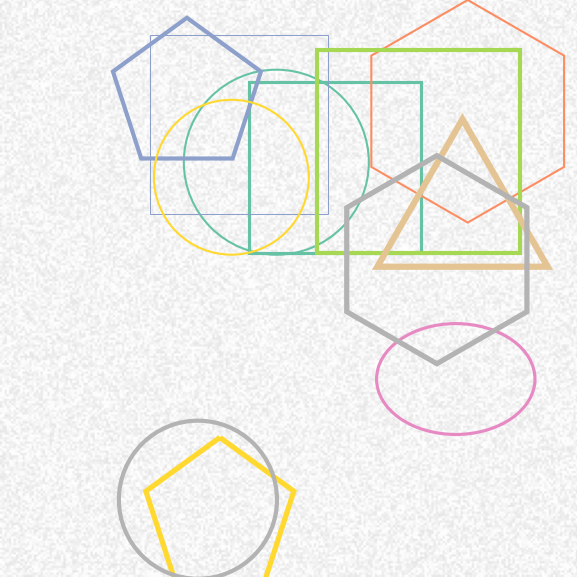[{"shape": "square", "thickness": 1.5, "radius": 0.74, "center": [0.58, 0.709]}, {"shape": "circle", "thickness": 1, "radius": 0.8, "center": [0.478, 0.718]}, {"shape": "hexagon", "thickness": 1, "radius": 0.96, "center": [0.81, 0.806]}, {"shape": "square", "thickness": 0.5, "radius": 0.77, "center": [0.414, 0.784]}, {"shape": "pentagon", "thickness": 2, "radius": 0.67, "center": [0.324, 0.834]}, {"shape": "oval", "thickness": 1.5, "radius": 0.69, "center": [0.789, 0.343]}, {"shape": "square", "thickness": 2, "radius": 0.88, "center": [0.725, 0.737]}, {"shape": "pentagon", "thickness": 2.5, "radius": 0.67, "center": [0.381, 0.107]}, {"shape": "circle", "thickness": 1, "radius": 0.67, "center": [0.401, 0.692]}, {"shape": "triangle", "thickness": 3, "radius": 0.85, "center": [0.801, 0.622]}, {"shape": "hexagon", "thickness": 2.5, "radius": 0.9, "center": [0.756, 0.549]}, {"shape": "circle", "thickness": 2, "radius": 0.68, "center": [0.343, 0.134]}]